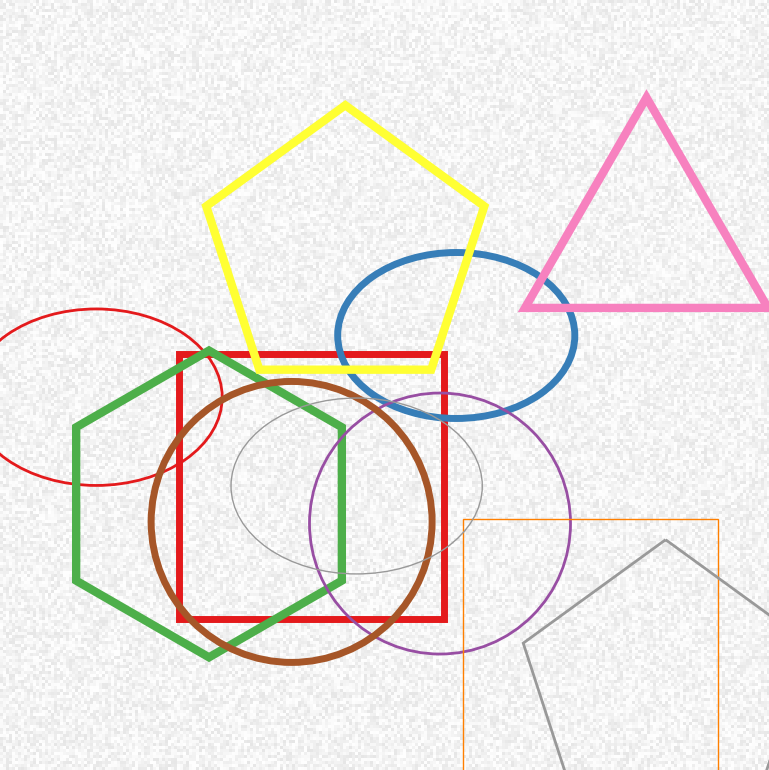[{"shape": "square", "thickness": 2.5, "radius": 0.86, "center": [0.405, 0.368]}, {"shape": "oval", "thickness": 1, "radius": 0.82, "center": [0.125, 0.484]}, {"shape": "oval", "thickness": 2.5, "radius": 0.77, "center": [0.593, 0.564]}, {"shape": "hexagon", "thickness": 3, "radius": 1.0, "center": [0.271, 0.346]}, {"shape": "circle", "thickness": 1, "radius": 0.85, "center": [0.571, 0.32]}, {"shape": "square", "thickness": 0.5, "radius": 0.83, "center": [0.767, 0.16]}, {"shape": "pentagon", "thickness": 3, "radius": 0.95, "center": [0.448, 0.673]}, {"shape": "circle", "thickness": 2.5, "radius": 0.91, "center": [0.379, 0.322]}, {"shape": "triangle", "thickness": 3, "radius": 0.91, "center": [0.84, 0.691]}, {"shape": "pentagon", "thickness": 1, "radius": 0.97, "center": [0.864, 0.105]}, {"shape": "oval", "thickness": 0.5, "radius": 0.82, "center": [0.463, 0.369]}]